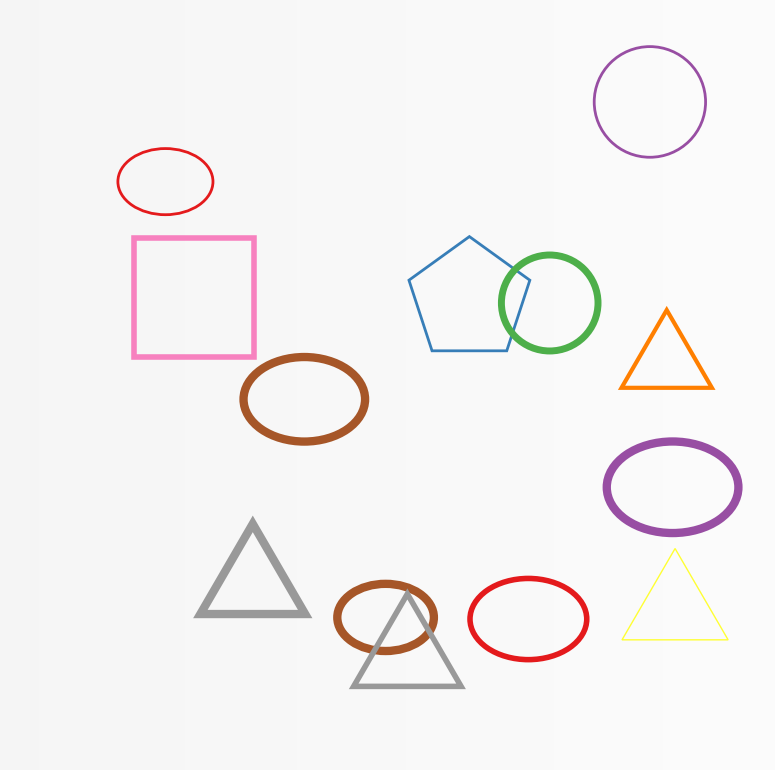[{"shape": "oval", "thickness": 2, "radius": 0.38, "center": [0.682, 0.196]}, {"shape": "oval", "thickness": 1, "radius": 0.31, "center": [0.213, 0.764]}, {"shape": "pentagon", "thickness": 1, "radius": 0.41, "center": [0.606, 0.611]}, {"shape": "circle", "thickness": 2.5, "radius": 0.31, "center": [0.709, 0.607]}, {"shape": "circle", "thickness": 1, "radius": 0.36, "center": [0.839, 0.868]}, {"shape": "oval", "thickness": 3, "radius": 0.42, "center": [0.868, 0.367]}, {"shape": "triangle", "thickness": 1.5, "radius": 0.34, "center": [0.86, 0.53]}, {"shape": "triangle", "thickness": 0.5, "radius": 0.4, "center": [0.871, 0.209]}, {"shape": "oval", "thickness": 3, "radius": 0.31, "center": [0.498, 0.198]}, {"shape": "oval", "thickness": 3, "radius": 0.39, "center": [0.393, 0.481]}, {"shape": "square", "thickness": 2, "radius": 0.39, "center": [0.25, 0.614]}, {"shape": "triangle", "thickness": 2, "radius": 0.4, "center": [0.526, 0.149]}, {"shape": "triangle", "thickness": 3, "radius": 0.39, "center": [0.326, 0.242]}]